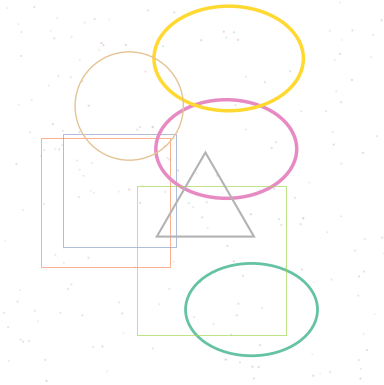[{"shape": "oval", "thickness": 2, "radius": 0.86, "center": [0.653, 0.196]}, {"shape": "square", "thickness": 0.5, "radius": 0.84, "center": [0.274, 0.474]}, {"shape": "square", "thickness": 0.5, "radius": 0.74, "center": [0.31, 0.505]}, {"shape": "oval", "thickness": 2.5, "radius": 0.91, "center": [0.588, 0.613]}, {"shape": "square", "thickness": 0.5, "radius": 0.97, "center": [0.548, 0.324]}, {"shape": "oval", "thickness": 2.5, "radius": 0.97, "center": [0.594, 0.848]}, {"shape": "circle", "thickness": 1, "radius": 0.7, "center": [0.336, 0.725]}, {"shape": "triangle", "thickness": 1.5, "radius": 0.73, "center": [0.533, 0.458]}]